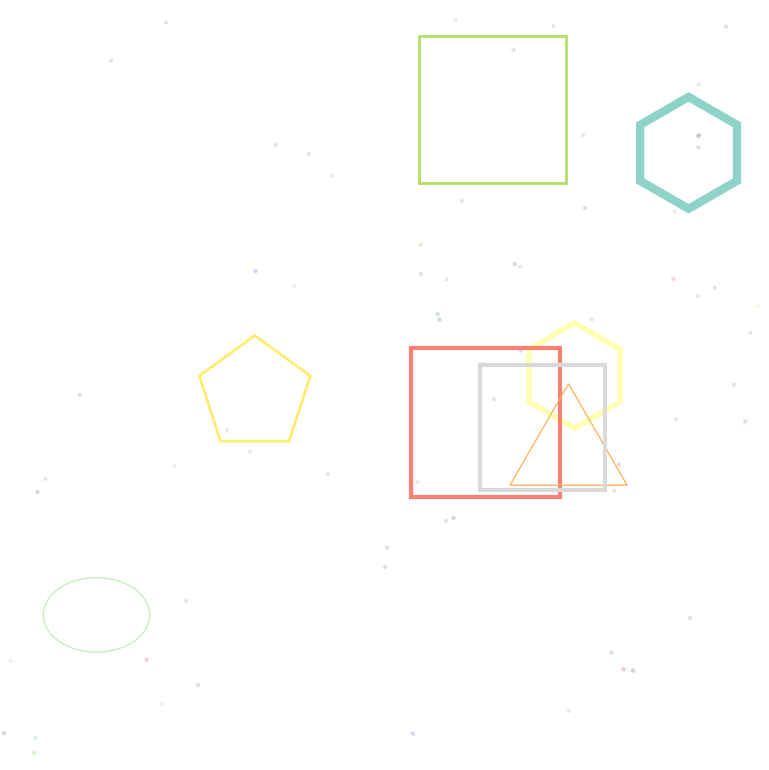[{"shape": "hexagon", "thickness": 3, "radius": 0.36, "center": [0.894, 0.801]}, {"shape": "hexagon", "thickness": 2, "radius": 0.34, "center": [0.746, 0.512]}, {"shape": "square", "thickness": 1.5, "radius": 0.48, "center": [0.631, 0.452]}, {"shape": "triangle", "thickness": 0.5, "radius": 0.44, "center": [0.738, 0.414]}, {"shape": "square", "thickness": 1, "radius": 0.48, "center": [0.639, 0.858]}, {"shape": "square", "thickness": 1.5, "radius": 0.41, "center": [0.705, 0.445]}, {"shape": "oval", "thickness": 0.5, "radius": 0.35, "center": [0.125, 0.201]}, {"shape": "pentagon", "thickness": 1, "radius": 0.38, "center": [0.331, 0.488]}]